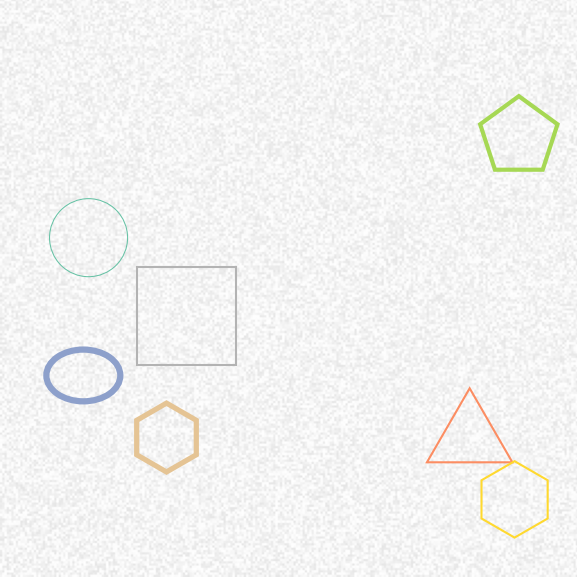[{"shape": "circle", "thickness": 0.5, "radius": 0.34, "center": [0.153, 0.588]}, {"shape": "triangle", "thickness": 1, "radius": 0.43, "center": [0.813, 0.241]}, {"shape": "oval", "thickness": 3, "radius": 0.32, "center": [0.144, 0.349]}, {"shape": "pentagon", "thickness": 2, "radius": 0.35, "center": [0.898, 0.762]}, {"shape": "hexagon", "thickness": 1, "radius": 0.33, "center": [0.891, 0.134]}, {"shape": "hexagon", "thickness": 2.5, "radius": 0.3, "center": [0.288, 0.241]}, {"shape": "square", "thickness": 1, "radius": 0.43, "center": [0.323, 0.452]}]